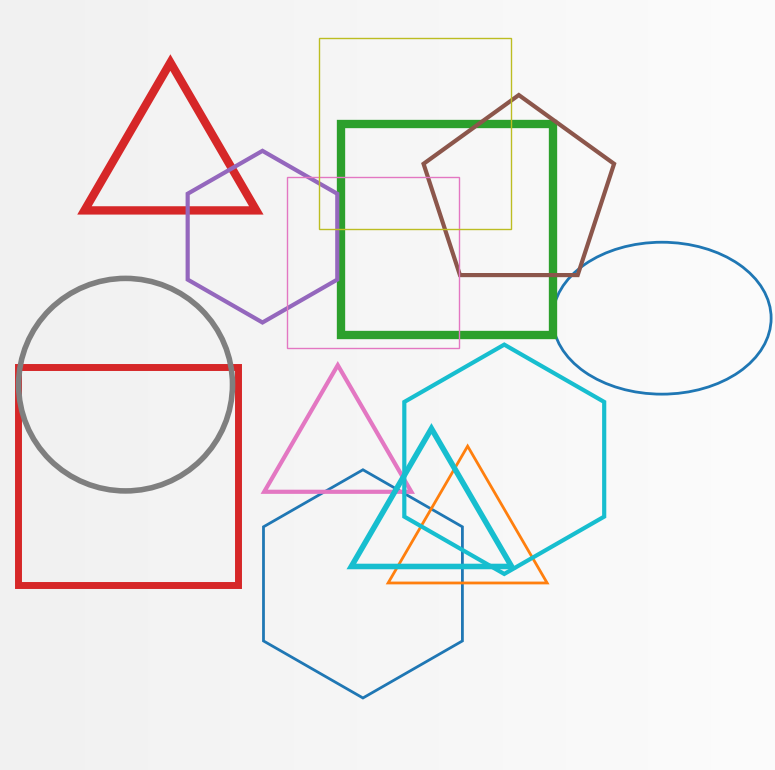[{"shape": "oval", "thickness": 1, "radius": 0.7, "center": [0.854, 0.587]}, {"shape": "hexagon", "thickness": 1, "radius": 0.74, "center": [0.468, 0.242]}, {"shape": "triangle", "thickness": 1, "radius": 0.59, "center": [0.603, 0.302]}, {"shape": "square", "thickness": 3, "radius": 0.69, "center": [0.577, 0.702]}, {"shape": "triangle", "thickness": 3, "radius": 0.64, "center": [0.22, 0.791]}, {"shape": "square", "thickness": 2.5, "radius": 0.71, "center": [0.165, 0.382]}, {"shape": "hexagon", "thickness": 1.5, "radius": 0.56, "center": [0.339, 0.693]}, {"shape": "pentagon", "thickness": 1.5, "radius": 0.65, "center": [0.669, 0.747]}, {"shape": "triangle", "thickness": 1.5, "radius": 0.55, "center": [0.436, 0.416]}, {"shape": "square", "thickness": 0.5, "radius": 0.55, "center": [0.481, 0.659]}, {"shape": "circle", "thickness": 2, "radius": 0.69, "center": [0.162, 0.5]}, {"shape": "square", "thickness": 0.5, "radius": 0.62, "center": [0.535, 0.827]}, {"shape": "triangle", "thickness": 2, "radius": 0.6, "center": [0.557, 0.324]}, {"shape": "hexagon", "thickness": 1.5, "radius": 0.74, "center": [0.651, 0.404]}]